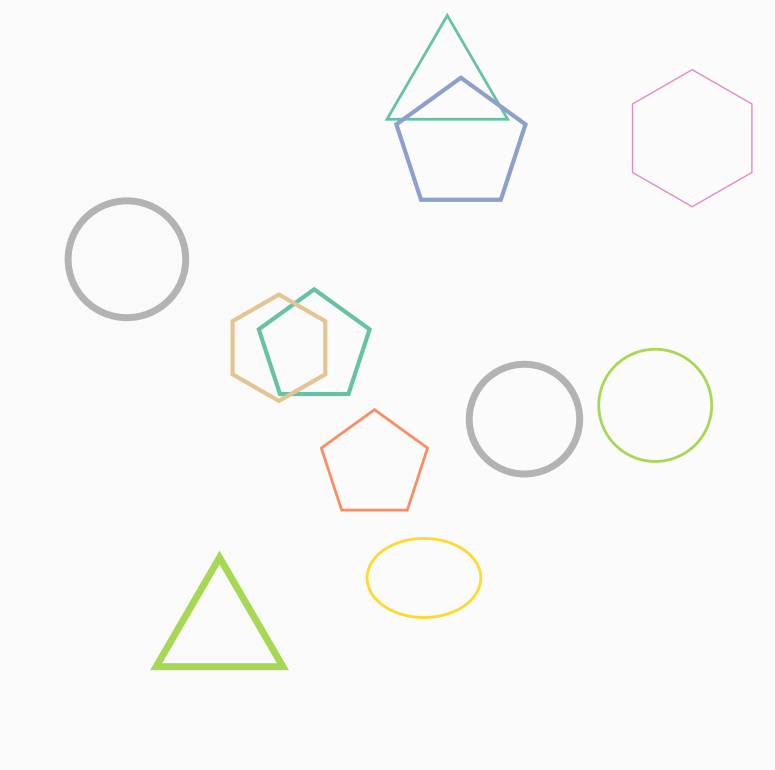[{"shape": "triangle", "thickness": 1, "radius": 0.45, "center": [0.577, 0.89]}, {"shape": "pentagon", "thickness": 1.5, "radius": 0.38, "center": [0.405, 0.549]}, {"shape": "pentagon", "thickness": 1, "radius": 0.36, "center": [0.483, 0.396]}, {"shape": "pentagon", "thickness": 1.5, "radius": 0.44, "center": [0.595, 0.811]}, {"shape": "hexagon", "thickness": 0.5, "radius": 0.44, "center": [0.893, 0.821]}, {"shape": "triangle", "thickness": 2.5, "radius": 0.47, "center": [0.283, 0.181]}, {"shape": "circle", "thickness": 1, "radius": 0.36, "center": [0.845, 0.474]}, {"shape": "oval", "thickness": 1, "radius": 0.37, "center": [0.547, 0.249]}, {"shape": "hexagon", "thickness": 1.5, "radius": 0.35, "center": [0.36, 0.548]}, {"shape": "circle", "thickness": 2.5, "radius": 0.38, "center": [0.164, 0.663]}, {"shape": "circle", "thickness": 2.5, "radius": 0.36, "center": [0.677, 0.456]}]